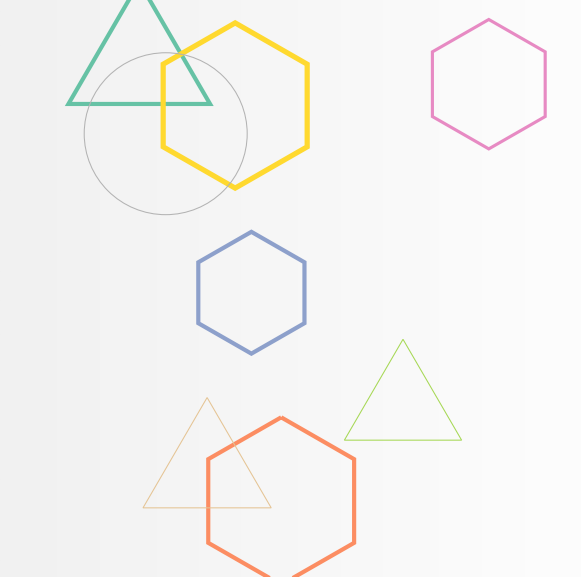[{"shape": "triangle", "thickness": 2, "radius": 0.7, "center": [0.24, 0.889]}, {"shape": "hexagon", "thickness": 2, "radius": 0.72, "center": [0.484, 0.132]}, {"shape": "hexagon", "thickness": 2, "radius": 0.53, "center": [0.432, 0.492]}, {"shape": "hexagon", "thickness": 1.5, "radius": 0.56, "center": [0.841, 0.853]}, {"shape": "triangle", "thickness": 0.5, "radius": 0.58, "center": [0.693, 0.295]}, {"shape": "hexagon", "thickness": 2.5, "radius": 0.72, "center": [0.405, 0.816]}, {"shape": "triangle", "thickness": 0.5, "radius": 0.64, "center": [0.356, 0.183]}, {"shape": "circle", "thickness": 0.5, "radius": 0.7, "center": [0.285, 0.768]}]